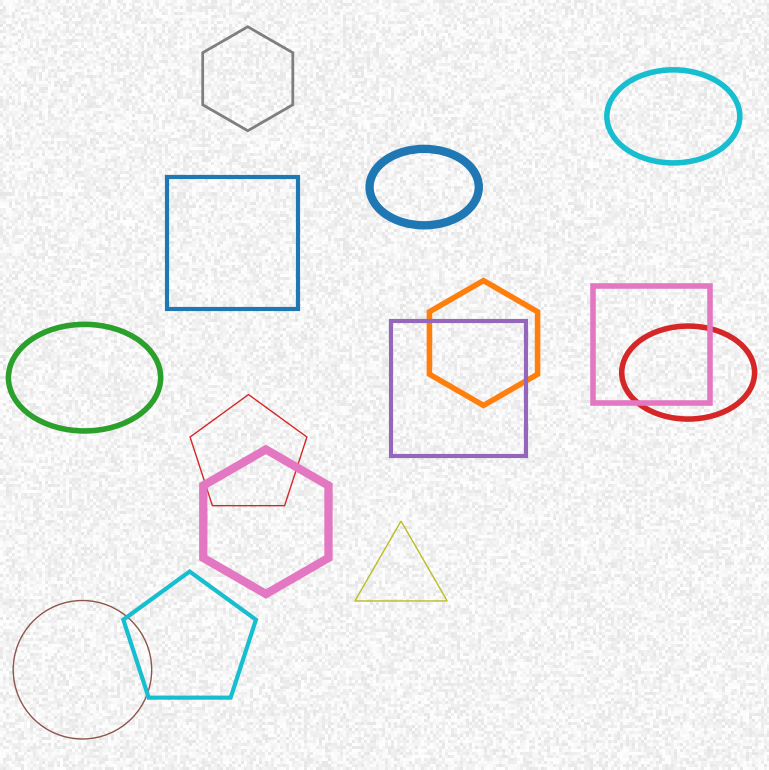[{"shape": "square", "thickness": 1.5, "radius": 0.43, "center": [0.302, 0.685]}, {"shape": "oval", "thickness": 3, "radius": 0.35, "center": [0.551, 0.757]}, {"shape": "hexagon", "thickness": 2, "radius": 0.41, "center": [0.628, 0.555]}, {"shape": "oval", "thickness": 2, "radius": 0.49, "center": [0.11, 0.51]}, {"shape": "oval", "thickness": 2, "radius": 0.43, "center": [0.894, 0.516]}, {"shape": "pentagon", "thickness": 0.5, "radius": 0.4, "center": [0.323, 0.408]}, {"shape": "square", "thickness": 1.5, "radius": 0.44, "center": [0.595, 0.496]}, {"shape": "circle", "thickness": 0.5, "radius": 0.45, "center": [0.107, 0.13]}, {"shape": "hexagon", "thickness": 3, "radius": 0.47, "center": [0.345, 0.322]}, {"shape": "square", "thickness": 2, "radius": 0.38, "center": [0.846, 0.553]}, {"shape": "hexagon", "thickness": 1, "radius": 0.34, "center": [0.322, 0.898]}, {"shape": "triangle", "thickness": 0.5, "radius": 0.35, "center": [0.521, 0.254]}, {"shape": "oval", "thickness": 2, "radius": 0.43, "center": [0.874, 0.849]}, {"shape": "pentagon", "thickness": 1.5, "radius": 0.45, "center": [0.246, 0.167]}]